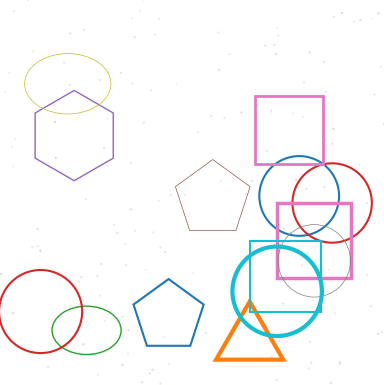[{"shape": "pentagon", "thickness": 1.5, "radius": 0.48, "center": [0.438, 0.179]}, {"shape": "circle", "thickness": 1.5, "radius": 0.52, "center": [0.777, 0.491]}, {"shape": "triangle", "thickness": 3, "radius": 0.5, "center": [0.649, 0.116]}, {"shape": "oval", "thickness": 1, "radius": 0.45, "center": [0.225, 0.142]}, {"shape": "circle", "thickness": 1.5, "radius": 0.52, "center": [0.863, 0.473]}, {"shape": "circle", "thickness": 1.5, "radius": 0.54, "center": [0.106, 0.191]}, {"shape": "hexagon", "thickness": 1, "radius": 0.59, "center": [0.193, 0.648]}, {"shape": "pentagon", "thickness": 0.5, "radius": 0.51, "center": [0.553, 0.484]}, {"shape": "square", "thickness": 2, "radius": 0.44, "center": [0.75, 0.662]}, {"shape": "square", "thickness": 2.5, "radius": 0.49, "center": [0.816, 0.376]}, {"shape": "circle", "thickness": 0.5, "radius": 0.47, "center": [0.816, 0.322]}, {"shape": "oval", "thickness": 0.5, "radius": 0.56, "center": [0.176, 0.782]}, {"shape": "circle", "thickness": 3, "radius": 0.58, "center": [0.72, 0.243]}, {"shape": "square", "thickness": 1.5, "radius": 0.46, "center": [0.742, 0.283]}]